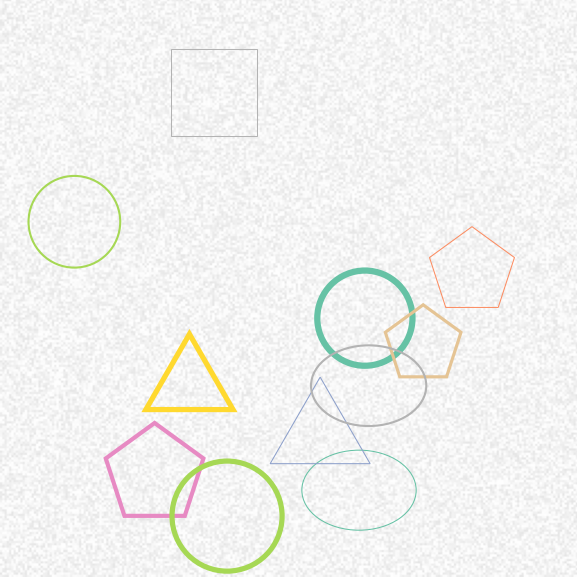[{"shape": "circle", "thickness": 3, "radius": 0.41, "center": [0.632, 0.448]}, {"shape": "oval", "thickness": 0.5, "radius": 0.49, "center": [0.622, 0.15]}, {"shape": "pentagon", "thickness": 0.5, "radius": 0.39, "center": [0.817, 0.529]}, {"shape": "triangle", "thickness": 0.5, "radius": 0.5, "center": [0.554, 0.246]}, {"shape": "pentagon", "thickness": 2, "radius": 0.44, "center": [0.268, 0.178]}, {"shape": "circle", "thickness": 2.5, "radius": 0.48, "center": [0.393, 0.105]}, {"shape": "circle", "thickness": 1, "radius": 0.4, "center": [0.129, 0.615]}, {"shape": "triangle", "thickness": 2.5, "radius": 0.44, "center": [0.328, 0.333]}, {"shape": "pentagon", "thickness": 1.5, "radius": 0.34, "center": [0.733, 0.402]}, {"shape": "square", "thickness": 0.5, "radius": 0.37, "center": [0.371, 0.839]}, {"shape": "oval", "thickness": 1, "radius": 0.5, "center": [0.638, 0.331]}]